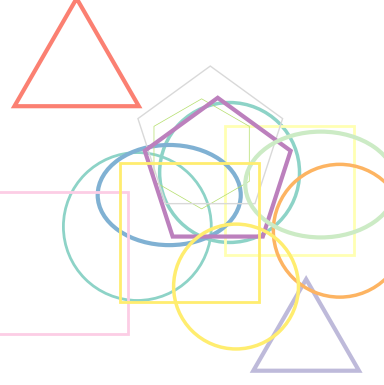[{"shape": "circle", "thickness": 2.5, "radius": 0.91, "center": [0.596, 0.552]}, {"shape": "circle", "thickness": 2, "radius": 0.96, "center": [0.357, 0.412]}, {"shape": "square", "thickness": 2, "radius": 0.84, "center": [0.751, 0.506]}, {"shape": "triangle", "thickness": 3, "radius": 0.79, "center": [0.795, 0.116]}, {"shape": "triangle", "thickness": 3, "radius": 0.93, "center": [0.199, 0.817]}, {"shape": "oval", "thickness": 3, "radius": 0.93, "center": [0.44, 0.493]}, {"shape": "circle", "thickness": 2.5, "radius": 0.86, "center": [0.882, 0.401]}, {"shape": "hexagon", "thickness": 0.5, "radius": 0.71, "center": [0.524, 0.6]}, {"shape": "square", "thickness": 2, "radius": 0.92, "center": [0.147, 0.317]}, {"shape": "pentagon", "thickness": 1, "radius": 0.99, "center": [0.546, 0.631]}, {"shape": "pentagon", "thickness": 3, "radius": 1.0, "center": [0.565, 0.547]}, {"shape": "oval", "thickness": 3, "radius": 0.98, "center": [0.833, 0.521]}, {"shape": "circle", "thickness": 2.5, "radius": 0.81, "center": [0.613, 0.256]}, {"shape": "square", "thickness": 2, "radius": 0.9, "center": [0.491, 0.397]}]